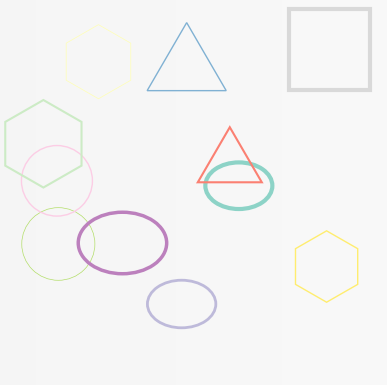[{"shape": "oval", "thickness": 3, "radius": 0.43, "center": [0.616, 0.518]}, {"shape": "hexagon", "thickness": 0.5, "radius": 0.48, "center": [0.254, 0.84]}, {"shape": "oval", "thickness": 2, "radius": 0.44, "center": [0.469, 0.21]}, {"shape": "triangle", "thickness": 1.5, "radius": 0.48, "center": [0.593, 0.574]}, {"shape": "triangle", "thickness": 1, "radius": 0.59, "center": [0.482, 0.823]}, {"shape": "circle", "thickness": 0.5, "radius": 0.47, "center": [0.151, 0.366]}, {"shape": "circle", "thickness": 1, "radius": 0.46, "center": [0.147, 0.53]}, {"shape": "square", "thickness": 3, "radius": 0.52, "center": [0.85, 0.871]}, {"shape": "oval", "thickness": 2.5, "radius": 0.57, "center": [0.316, 0.369]}, {"shape": "hexagon", "thickness": 1.5, "radius": 0.57, "center": [0.112, 0.627]}, {"shape": "hexagon", "thickness": 1, "radius": 0.46, "center": [0.843, 0.308]}]